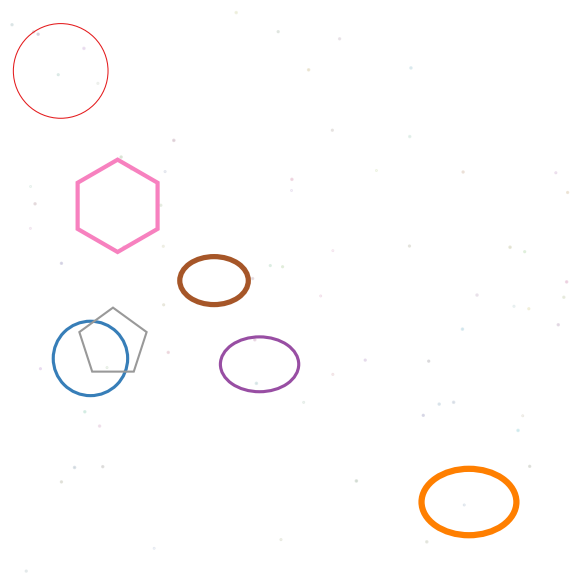[{"shape": "circle", "thickness": 0.5, "radius": 0.41, "center": [0.105, 0.876]}, {"shape": "circle", "thickness": 1.5, "radius": 0.32, "center": [0.157, 0.378]}, {"shape": "oval", "thickness": 1.5, "radius": 0.34, "center": [0.449, 0.368]}, {"shape": "oval", "thickness": 3, "radius": 0.41, "center": [0.812, 0.13]}, {"shape": "oval", "thickness": 2.5, "radius": 0.3, "center": [0.371, 0.513]}, {"shape": "hexagon", "thickness": 2, "radius": 0.4, "center": [0.204, 0.643]}, {"shape": "pentagon", "thickness": 1, "radius": 0.31, "center": [0.196, 0.405]}]